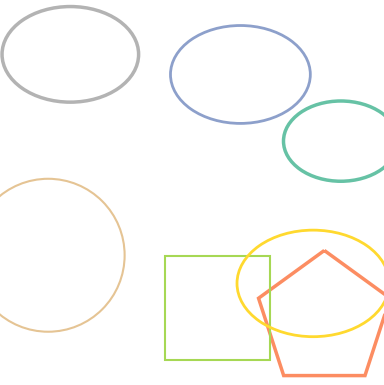[{"shape": "oval", "thickness": 2.5, "radius": 0.74, "center": [0.885, 0.633]}, {"shape": "pentagon", "thickness": 2.5, "radius": 0.9, "center": [0.842, 0.17]}, {"shape": "oval", "thickness": 2, "radius": 0.91, "center": [0.624, 0.807]}, {"shape": "square", "thickness": 1.5, "radius": 0.68, "center": [0.565, 0.2]}, {"shape": "oval", "thickness": 2, "radius": 0.99, "center": [0.813, 0.264]}, {"shape": "circle", "thickness": 1.5, "radius": 0.99, "center": [0.125, 0.337]}, {"shape": "oval", "thickness": 2.5, "radius": 0.89, "center": [0.183, 0.859]}]